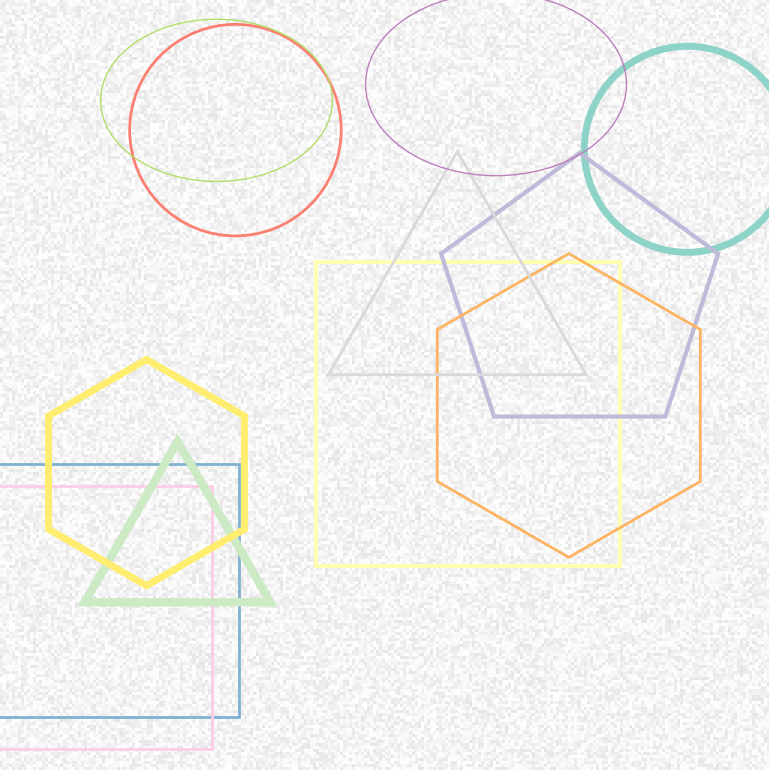[{"shape": "circle", "thickness": 2.5, "radius": 0.67, "center": [0.893, 0.806]}, {"shape": "square", "thickness": 1.5, "radius": 0.99, "center": [0.608, 0.462]}, {"shape": "pentagon", "thickness": 1.5, "radius": 0.95, "center": [0.753, 0.612]}, {"shape": "circle", "thickness": 1, "radius": 0.69, "center": [0.306, 0.831]}, {"shape": "square", "thickness": 1, "radius": 0.82, "center": [0.146, 0.233]}, {"shape": "hexagon", "thickness": 1, "radius": 0.99, "center": [0.739, 0.473]}, {"shape": "oval", "thickness": 0.5, "radius": 0.75, "center": [0.281, 0.87]}, {"shape": "square", "thickness": 1, "radius": 0.85, "center": [0.104, 0.198]}, {"shape": "triangle", "thickness": 1, "radius": 0.97, "center": [0.594, 0.61]}, {"shape": "oval", "thickness": 0.5, "radius": 0.85, "center": [0.644, 0.89]}, {"shape": "triangle", "thickness": 3, "radius": 0.7, "center": [0.231, 0.287]}, {"shape": "hexagon", "thickness": 2.5, "radius": 0.73, "center": [0.19, 0.386]}]